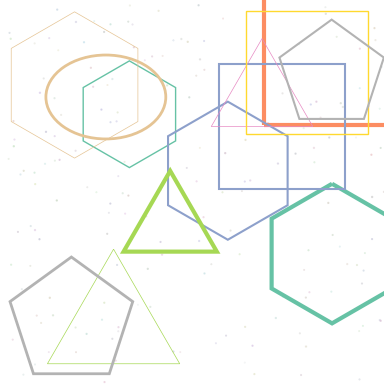[{"shape": "hexagon", "thickness": 3, "radius": 0.91, "center": [0.862, 0.341]}, {"shape": "hexagon", "thickness": 1, "radius": 0.69, "center": [0.336, 0.703]}, {"shape": "square", "thickness": 3, "radius": 0.83, "center": [0.85, 0.841]}, {"shape": "hexagon", "thickness": 1.5, "radius": 0.9, "center": [0.592, 0.557]}, {"shape": "square", "thickness": 1.5, "radius": 0.81, "center": [0.733, 0.672]}, {"shape": "triangle", "thickness": 0.5, "radius": 0.76, "center": [0.681, 0.747]}, {"shape": "triangle", "thickness": 3, "radius": 0.7, "center": [0.442, 0.416]}, {"shape": "triangle", "thickness": 0.5, "radius": 0.99, "center": [0.295, 0.154]}, {"shape": "square", "thickness": 1, "radius": 0.79, "center": [0.797, 0.812]}, {"shape": "hexagon", "thickness": 0.5, "radius": 0.95, "center": [0.194, 0.779]}, {"shape": "oval", "thickness": 2, "radius": 0.78, "center": [0.275, 0.748]}, {"shape": "pentagon", "thickness": 1.5, "radius": 0.71, "center": [0.861, 0.806]}, {"shape": "pentagon", "thickness": 2, "radius": 0.84, "center": [0.185, 0.165]}]